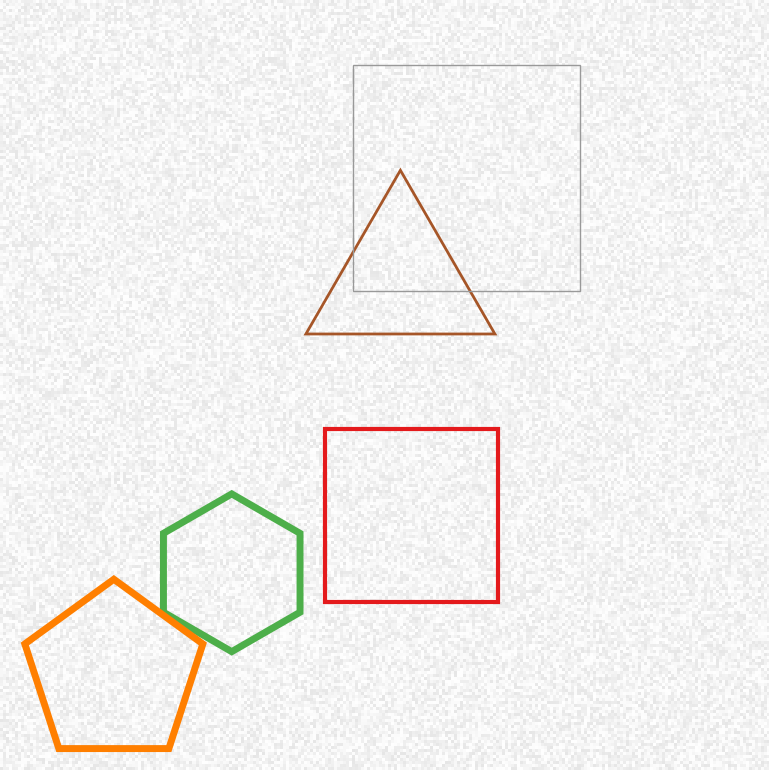[{"shape": "square", "thickness": 1.5, "radius": 0.56, "center": [0.534, 0.33]}, {"shape": "hexagon", "thickness": 2.5, "radius": 0.51, "center": [0.301, 0.256]}, {"shape": "pentagon", "thickness": 2.5, "radius": 0.61, "center": [0.148, 0.126]}, {"shape": "triangle", "thickness": 1, "radius": 0.71, "center": [0.52, 0.637]}, {"shape": "square", "thickness": 0.5, "radius": 0.73, "center": [0.606, 0.769]}]